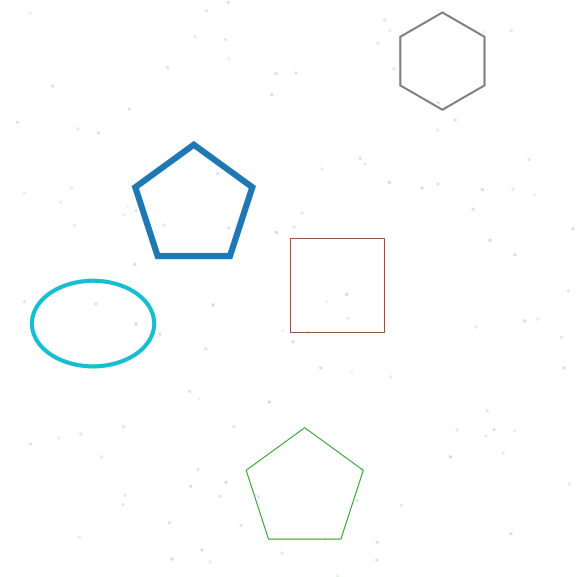[{"shape": "pentagon", "thickness": 3, "radius": 0.53, "center": [0.336, 0.642]}, {"shape": "pentagon", "thickness": 0.5, "radius": 0.53, "center": [0.528, 0.152]}, {"shape": "square", "thickness": 0.5, "radius": 0.41, "center": [0.584, 0.506]}, {"shape": "hexagon", "thickness": 1, "radius": 0.42, "center": [0.766, 0.893]}, {"shape": "oval", "thickness": 2, "radius": 0.53, "center": [0.161, 0.439]}]